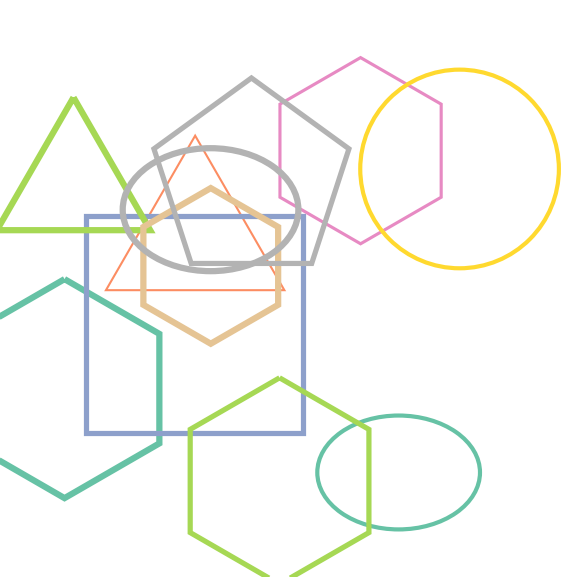[{"shape": "oval", "thickness": 2, "radius": 0.7, "center": [0.69, 0.181]}, {"shape": "hexagon", "thickness": 3, "radius": 0.95, "center": [0.112, 0.326]}, {"shape": "triangle", "thickness": 1, "radius": 0.89, "center": [0.338, 0.586]}, {"shape": "square", "thickness": 2.5, "radius": 0.94, "center": [0.338, 0.437]}, {"shape": "hexagon", "thickness": 1.5, "radius": 0.81, "center": [0.624, 0.738]}, {"shape": "triangle", "thickness": 3, "radius": 0.77, "center": [0.127, 0.677]}, {"shape": "hexagon", "thickness": 2.5, "radius": 0.89, "center": [0.484, 0.166]}, {"shape": "circle", "thickness": 2, "radius": 0.86, "center": [0.796, 0.707]}, {"shape": "hexagon", "thickness": 3, "radius": 0.67, "center": [0.365, 0.539]}, {"shape": "oval", "thickness": 3, "radius": 0.76, "center": [0.365, 0.636]}, {"shape": "pentagon", "thickness": 2.5, "radius": 0.89, "center": [0.435, 0.687]}]